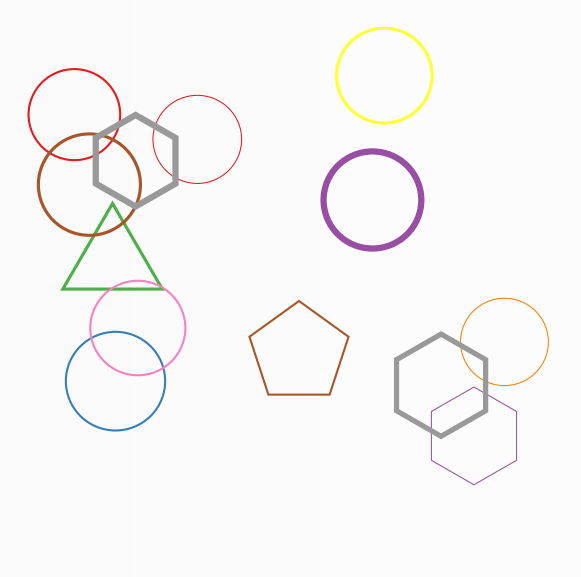[{"shape": "circle", "thickness": 1, "radius": 0.39, "center": [0.128, 0.801]}, {"shape": "circle", "thickness": 0.5, "radius": 0.38, "center": [0.339, 0.758]}, {"shape": "circle", "thickness": 1, "radius": 0.43, "center": [0.199, 0.339]}, {"shape": "triangle", "thickness": 1.5, "radius": 0.49, "center": [0.194, 0.548]}, {"shape": "hexagon", "thickness": 0.5, "radius": 0.42, "center": [0.815, 0.244]}, {"shape": "circle", "thickness": 3, "radius": 0.42, "center": [0.641, 0.653]}, {"shape": "circle", "thickness": 0.5, "radius": 0.38, "center": [0.868, 0.407]}, {"shape": "circle", "thickness": 1.5, "radius": 0.41, "center": [0.661, 0.868]}, {"shape": "circle", "thickness": 1.5, "radius": 0.44, "center": [0.154, 0.679]}, {"shape": "pentagon", "thickness": 1, "radius": 0.45, "center": [0.514, 0.388]}, {"shape": "circle", "thickness": 1, "radius": 0.41, "center": [0.237, 0.431]}, {"shape": "hexagon", "thickness": 2.5, "radius": 0.44, "center": [0.759, 0.332]}, {"shape": "hexagon", "thickness": 3, "radius": 0.4, "center": [0.233, 0.721]}]